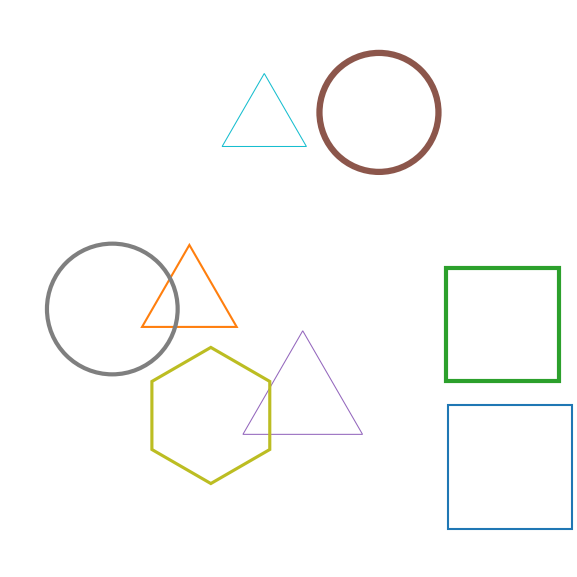[{"shape": "square", "thickness": 1, "radius": 0.54, "center": [0.883, 0.19]}, {"shape": "triangle", "thickness": 1, "radius": 0.47, "center": [0.328, 0.48]}, {"shape": "square", "thickness": 2, "radius": 0.49, "center": [0.87, 0.437]}, {"shape": "triangle", "thickness": 0.5, "radius": 0.6, "center": [0.524, 0.307]}, {"shape": "circle", "thickness": 3, "radius": 0.52, "center": [0.656, 0.805]}, {"shape": "circle", "thickness": 2, "radius": 0.57, "center": [0.194, 0.464]}, {"shape": "hexagon", "thickness": 1.5, "radius": 0.59, "center": [0.365, 0.28]}, {"shape": "triangle", "thickness": 0.5, "radius": 0.42, "center": [0.458, 0.788]}]